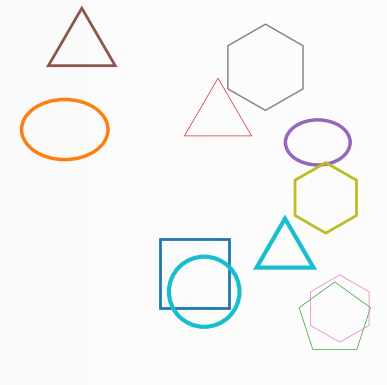[{"shape": "square", "thickness": 2, "radius": 0.44, "center": [0.501, 0.29]}, {"shape": "oval", "thickness": 2.5, "radius": 0.56, "center": [0.167, 0.664]}, {"shape": "pentagon", "thickness": 0.5, "radius": 0.48, "center": [0.864, 0.171]}, {"shape": "triangle", "thickness": 0.5, "radius": 0.5, "center": [0.563, 0.697]}, {"shape": "oval", "thickness": 2.5, "radius": 0.42, "center": [0.82, 0.63]}, {"shape": "triangle", "thickness": 2, "radius": 0.5, "center": [0.211, 0.879]}, {"shape": "hexagon", "thickness": 0.5, "radius": 0.44, "center": [0.877, 0.199]}, {"shape": "hexagon", "thickness": 1, "radius": 0.56, "center": [0.685, 0.825]}, {"shape": "hexagon", "thickness": 2, "radius": 0.46, "center": [0.841, 0.486]}, {"shape": "circle", "thickness": 3, "radius": 0.46, "center": [0.527, 0.242]}, {"shape": "triangle", "thickness": 3, "radius": 0.42, "center": [0.736, 0.347]}]